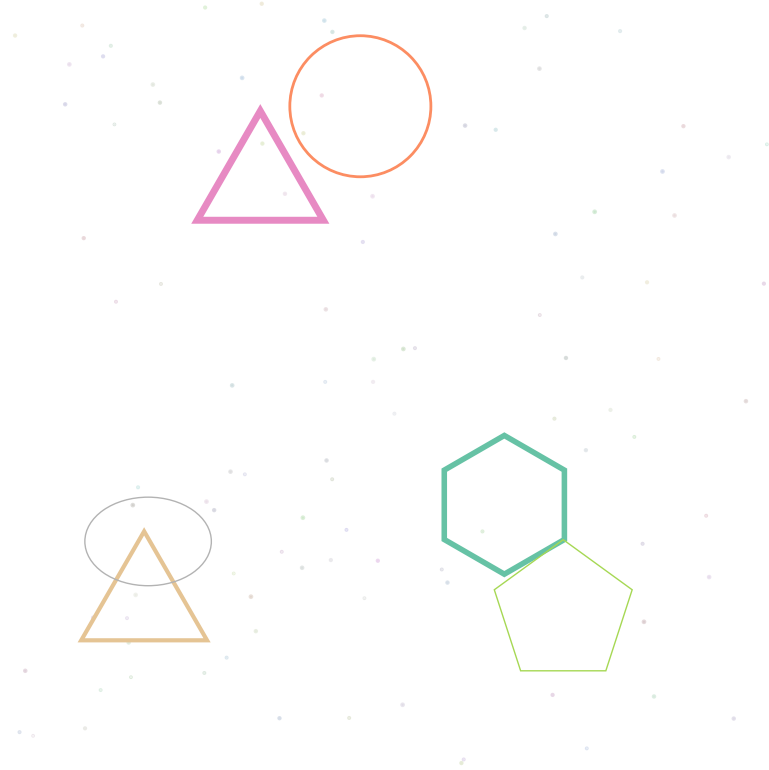[{"shape": "hexagon", "thickness": 2, "radius": 0.45, "center": [0.655, 0.344]}, {"shape": "circle", "thickness": 1, "radius": 0.46, "center": [0.468, 0.862]}, {"shape": "triangle", "thickness": 2.5, "radius": 0.47, "center": [0.338, 0.761]}, {"shape": "pentagon", "thickness": 0.5, "radius": 0.47, "center": [0.731, 0.205]}, {"shape": "triangle", "thickness": 1.5, "radius": 0.47, "center": [0.187, 0.216]}, {"shape": "oval", "thickness": 0.5, "radius": 0.41, "center": [0.192, 0.297]}]